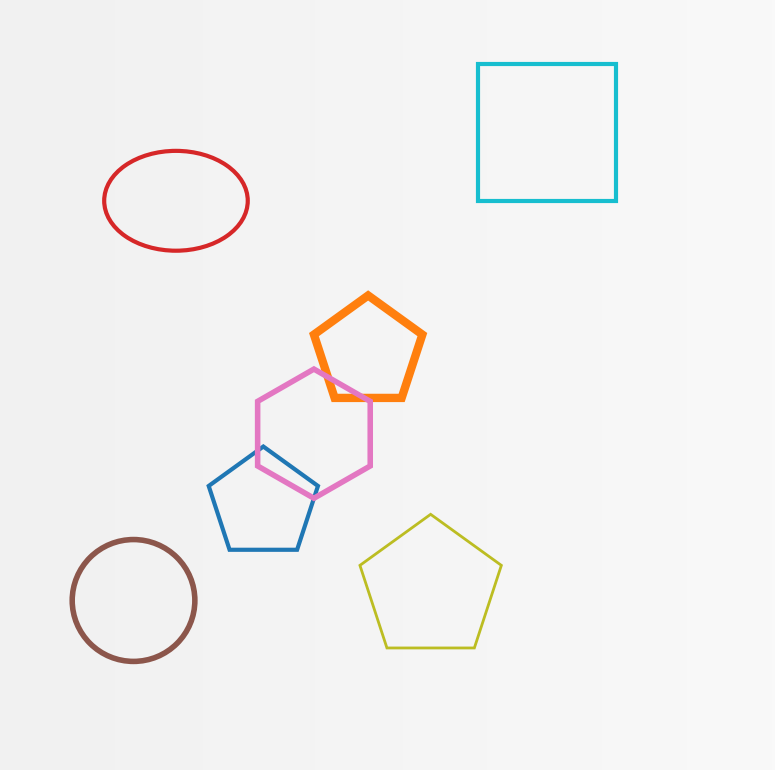[{"shape": "pentagon", "thickness": 1.5, "radius": 0.37, "center": [0.34, 0.346]}, {"shape": "pentagon", "thickness": 3, "radius": 0.37, "center": [0.475, 0.543]}, {"shape": "oval", "thickness": 1.5, "radius": 0.46, "center": [0.227, 0.739]}, {"shape": "circle", "thickness": 2, "radius": 0.4, "center": [0.172, 0.22]}, {"shape": "hexagon", "thickness": 2, "radius": 0.42, "center": [0.405, 0.437]}, {"shape": "pentagon", "thickness": 1, "radius": 0.48, "center": [0.556, 0.236]}, {"shape": "square", "thickness": 1.5, "radius": 0.44, "center": [0.706, 0.828]}]